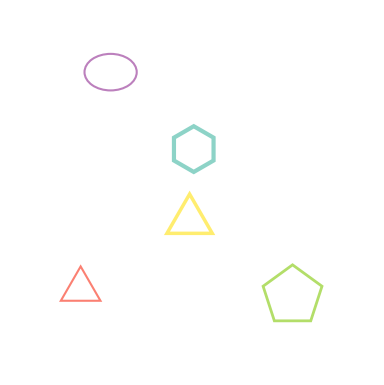[{"shape": "hexagon", "thickness": 3, "radius": 0.3, "center": [0.503, 0.613]}, {"shape": "triangle", "thickness": 1.5, "radius": 0.3, "center": [0.209, 0.249]}, {"shape": "pentagon", "thickness": 2, "radius": 0.4, "center": [0.76, 0.232]}, {"shape": "oval", "thickness": 1.5, "radius": 0.34, "center": [0.287, 0.813]}, {"shape": "triangle", "thickness": 2.5, "radius": 0.34, "center": [0.493, 0.428]}]